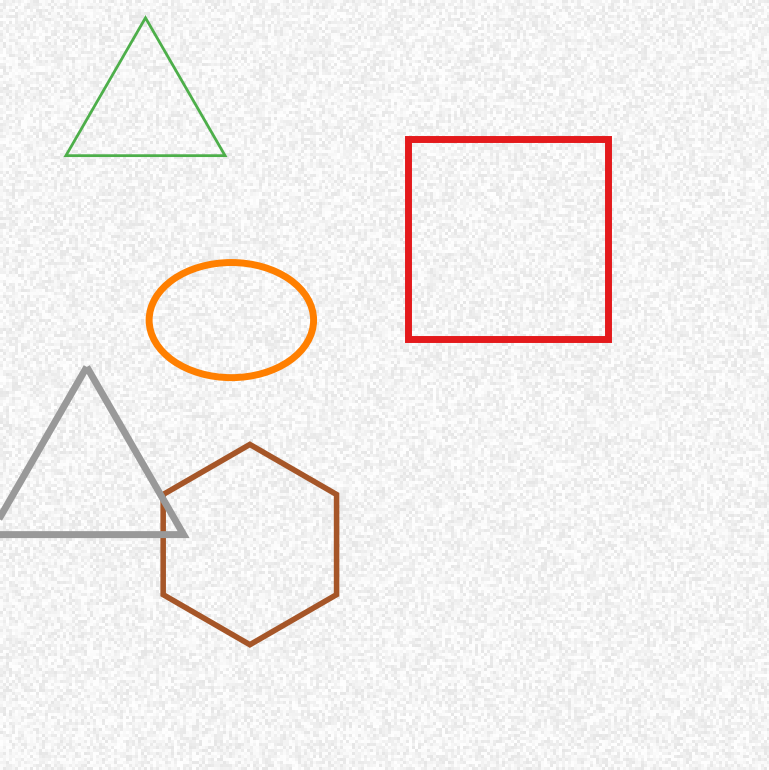[{"shape": "square", "thickness": 2.5, "radius": 0.65, "center": [0.66, 0.689]}, {"shape": "triangle", "thickness": 1, "radius": 0.6, "center": [0.189, 0.858]}, {"shape": "oval", "thickness": 2.5, "radius": 0.53, "center": [0.3, 0.584]}, {"shape": "hexagon", "thickness": 2, "radius": 0.65, "center": [0.325, 0.293]}, {"shape": "triangle", "thickness": 2.5, "radius": 0.73, "center": [0.113, 0.378]}]